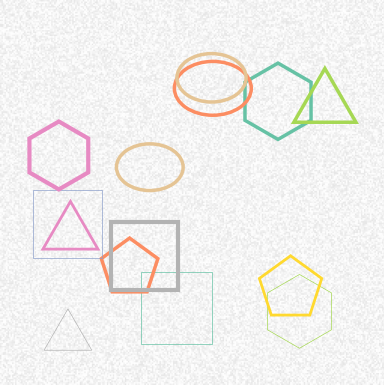[{"shape": "square", "thickness": 0.5, "radius": 0.46, "center": [0.458, 0.2]}, {"shape": "hexagon", "thickness": 2.5, "radius": 0.5, "center": [0.722, 0.737]}, {"shape": "pentagon", "thickness": 2.5, "radius": 0.39, "center": [0.337, 0.304]}, {"shape": "oval", "thickness": 2.5, "radius": 0.5, "center": [0.553, 0.771]}, {"shape": "square", "thickness": 0.5, "radius": 0.45, "center": [0.175, 0.418]}, {"shape": "triangle", "thickness": 2, "radius": 0.41, "center": [0.183, 0.394]}, {"shape": "hexagon", "thickness": 3, "radius": 0.44, "center": [0.153, 0.596]}, {"shape": "hexagon", "thickness": 0.5, "radius": 0.48, "center": [0.778, 0.191]}, {"shape": "triangle", "thickness": 2.5, "radius": 0.47, "center": [0.844, 0.729]}, {"shape": "pentagon", "thickness": 2, "radius": 0.43, "center": [0.755, 0.251]}, {"shape": "oval", "thickness": 2.5, "radius": 0.43, "center": [0.389, 0.566]}, {"shape": "oval", "thickness": 2.5, "radius": 0.45, "center": [0.549, 0.798]}, {"shape": "square", "thickness": 3, "radius": 0.44, "center": [0.375, 0.335]}, {"shape": "triangle", "thickness": 0.5, "radius": 0.36, "center": [0.176, 0.126]}]